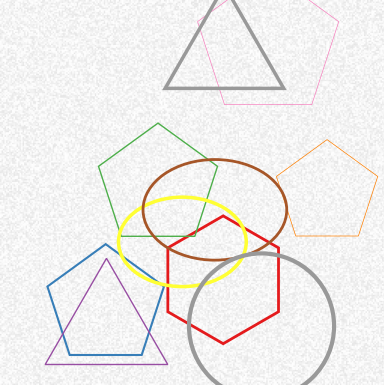[{"shape": "hexagon", "thickness": 2, "radius": 0.83, "center": [0.58, 0.273]}, {"shape": "pentagon", "thickness": 1.5, "radius": 0.8, "center": [0.275, 0.207]}, {"shape": "pentagon", "thickness": 1, "radius": 0.81, "center": [0.41, 0.518]}, {"shape": "triangle", "thickness": 1, "radius": 0.92, "center": [0.277, 0.145]}, {"shape": "pentagon", "thickness": 0.5, "radius": 0.69, "center": [0.85, 0.499]}, {"shape": "oval", "thickness": 2.5, "radius": 0.83, "center": [0.474, 0.372]}, {"shape": "oval", "thickness": 2, "radius": 0.93, "center": [0.558, 0.455]}, {"shape": "pentagon", "thickness": 0.5, "radius": 0.96, "center": [0.696, 0.884]}, {"shape": "circle", "thickness": 3, "radius": 0.94, "center": [0.679, 0.153]}, {"shape": "triangle", "thickness": 2.5, "radius": 0.89, "center": [0.583, 0.859]}]